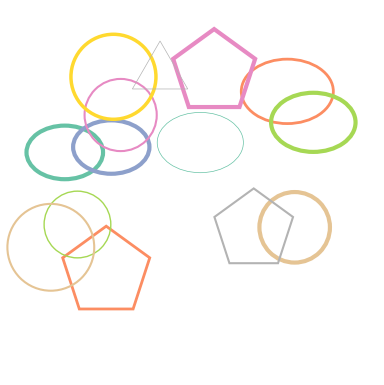[{"shape": "oval", "thickness": 0.5, "radius": 0.56, "center": [0.52, 0.63]}, {"shape": "oval", "thickness": 3, "radius": 0.5, "center": [0.168, 0.604]}, {"shape": "oval", "thickness": 2, "radius": 0.6, "center": [0.746, 0.763]}, {"shape": "pentagon", "thickness": 2, "radius": 0.59, "center": [0.276, 0.294]}, {"shape": "oval", "thickness": 3, "radius": 0.5, "center": [0.289, 0.618]}, {"shape": "pentagon", "thickness": 3, "radius": 0.56, "center": [0.556, 0.813]}, {"shape": "circle", "thickness": 1.5, "radius": 0.47, "center": [0.313, 0.701]}, {"shape": "circle", "thickness": 1, "radius": 0.43, "center": [0.201, 0.417]}, {"shape": "oval", "thickness": 3, "radius": 0.55, "center": [0.814, 0.682]}, {"shape": "circle", "thickness": 2.5, "radius": 0.55, "center": [0.295, 0.801]}, {"shape": "circle", "thickness": 3, "radius": 0.46, "center": [0.765, 0.41]}, {"shape": "circle", "thickness": 1.5, "radius": 0.56, "center": [0.132, 0.358]}, {"shape": "pentagon", "thickness": 1.5, "radius": 0.54, "center": [0.659, 0.403]}, {"shape": "triangle", "thickness": 0.5, "radius": 0.42, "center": [0.416, 0.81]}]